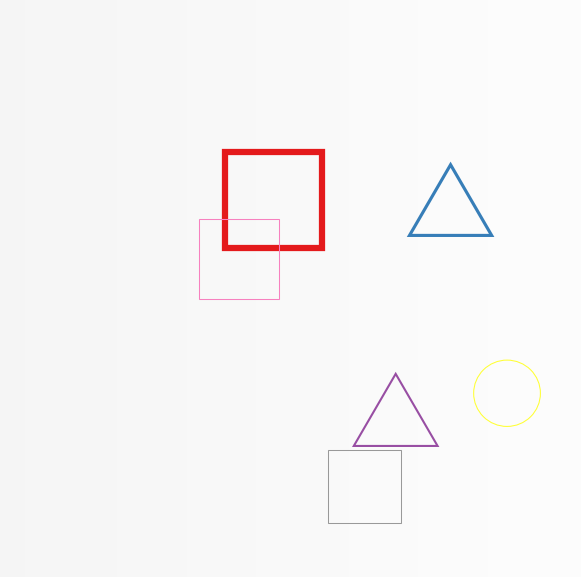[{"shape": "square", "thickness": 3, "radius": 0.42, "center": [0.47, 0.652]}, {"shape": "triangle", "thickness": 1.5, "radius": 0.41, "center": [0.775, 0.632]}, {"shape": "triangle", "thickness": 1, "radius": 0.42, "center": [0.681, 0.269]}, {"shape": "circle", "thickness": 0.5, "radius": 0.29, "center": [0.872, 0.318]}, {"shape": "square", "thickness": 0.5, "radius": 0.35, "center": [0.411, 0.55]}, {"shape": "square", "thickness": 0.5, "radius": 0.32, "center": [0.627, 0.157]}]